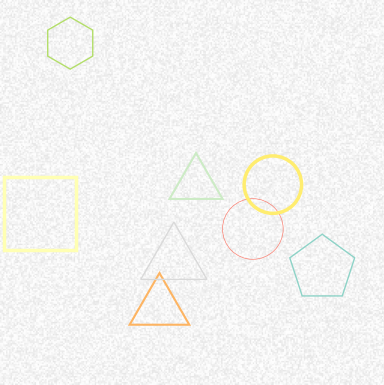[{"shape": "pentagon", "thickness": 1, "radius": 0.44, "center": [0.837, 0.303]}, {"shape": "square", "thickness": 2.5, "radius": 0.47, "center": [0.103, 0.446]}, {"shape": "circle", "thickness": 0.5, "radius": 0.39, "center": [0.657, 0.405]}, {"shape": "triangle", "thickness": 1.5, "radius": 0.45, "center": [0.414, 0.201]}, {"shape": "hexagon", "thickness": 1, "radius": 0.34, "center": [0.182, 0.888]}, {"shape": "triangle", "thickness": 1, "radius": 0.5, "center": [0.452, 0.324]}, {"shape": "triangle", "thickness": 1.5, "radius": 0.4, "center": [0.509, 0.523]}, {"shape": "circle", "thickness": 2.5, "radius": 0.37, "center": [0.709, 0.52]}]